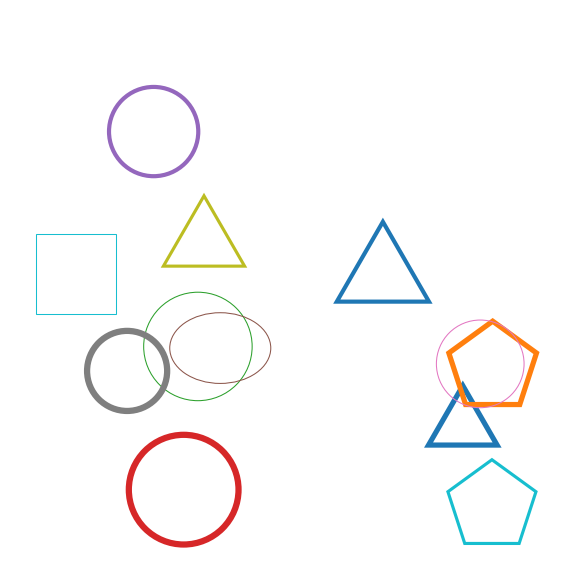[{"shape": "triangle", "thickness": 2, "radius": 0.46, "center": [0.663, 0.523]}, {"shape": "triangle", "thickness": 2.5, "radius": 0.34, "center": [0.801, 0.263]}, {"shape": "pentagon", "thickness": 2.5, "radius": 0.4, "center": [0.853, 0.363]}, {"shape": "circle", "thickness": 0.5, "radius": 0.47, "center": [0.343, 0.399]}, {"shape": "circle", "thickness": 3, "radius": 0.47, "center": [0.318, 0.151]}, {"shape": "circle", "thickness": 2, "radius": 0.39, "center": [0.266, 0.771]}, {"shape": "oval", "thickness": 0.5, "radius": 0.44, "center": [0.381, 0.396]}, {"shape": "circle", "thickness": 0.5, "radius": 0.38, "center": [0.832, 0.369]}, {"shape": "circle", "thickness": 3, "radius": 0.35, "center": [0.22, 0.357]}, {"shape": "triangle", "thickness": 1.5, "radius": 0.41, "center": [0.353, 0.579]}, {"shape": "pentagon", "thickness": 1.5, "radius": 0.4, "center": [0.852, 0.123]}, {"shape": "square", "thickness": 0.5, "radius": 0.35, "center": [0.132, 0.525]}]